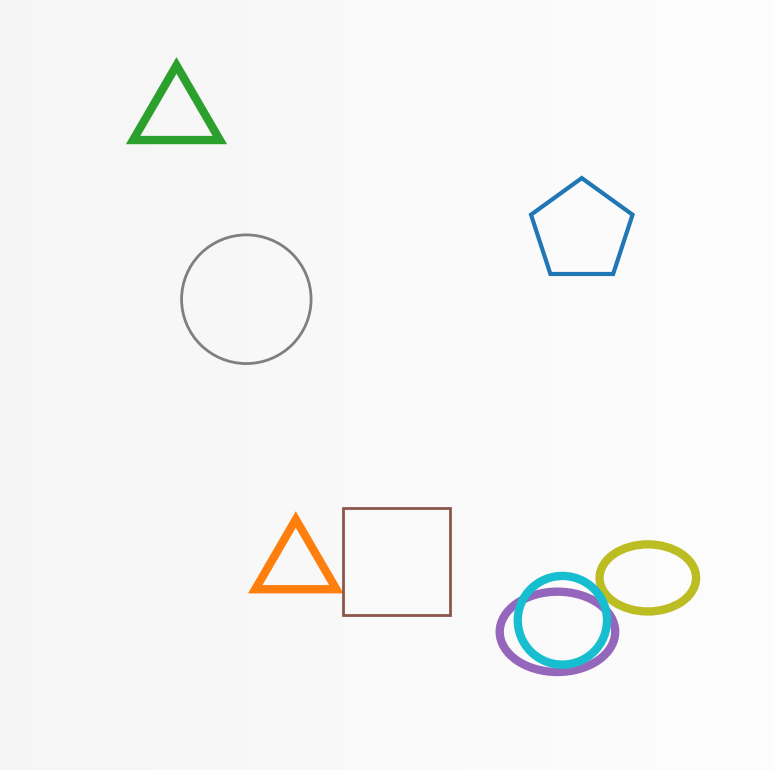[{"shape": "pentagon", "thickness": 1.5, "radius": 0.34, "center": [0.751, 0.7]}, {"shape": "triangle", "thickness": 3, "radius": 0.3, "center": [0.382, 0.265]}, {"shape": "triangle", "thickness": 3, "radius": 0.32, "center": [0.228, 0.85]}, {"shape": "oval", "thickness": 3, "radius": 0.37, "center": [0.719, 0.179]}, {"shape": "square", "thickness": 1, "radius": 0.34, "center": [0.512, 0.271]}, {"shape": "circle", "thickness": 1, "radius": 0.42, "center": [0.318, 0.611]}, {"shape": "oval", "thickness": 3, "radius": 0.31, "center": [0.836, 0.249]}, {"shape": "circle", "thickness": 3, "radius": 0.29, "center": [0.726, 0.194]}]